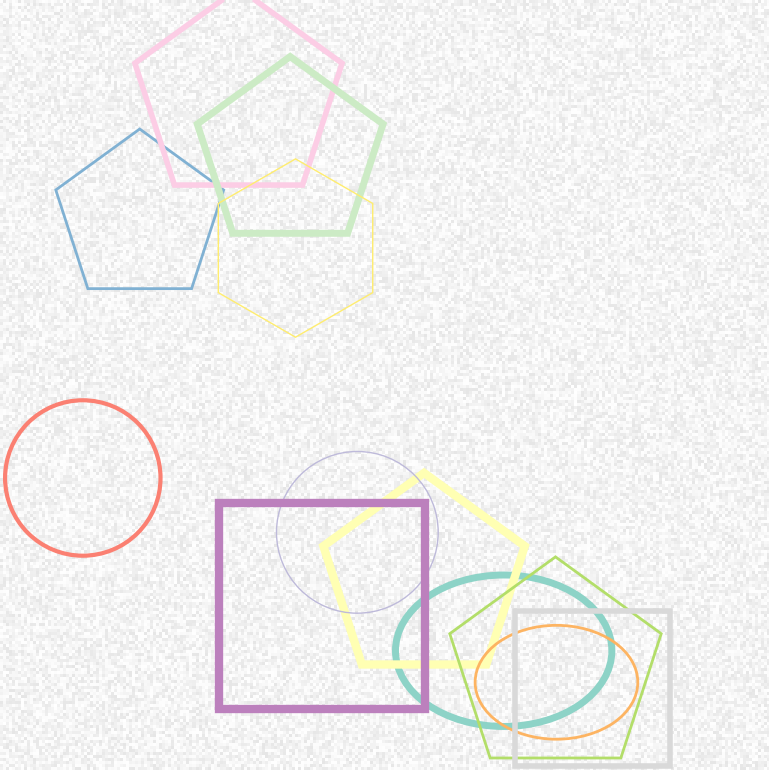[{"shape": "oval", "thickness": 2.5, "radius": 0.7, "center": [0.654, 0.155]}, {"shape": "pentagon", "thickness": 3, "radius": 0.69, "center": [0.551, 0.248]}, {"shape": "circle", "thickness": 0.5, "radius": 0.53, "center": [0.464, 0.309]}, {"shape": "circle", "thickness": 1.5, "radius": 0.5, "center": [0.108, 0.379]}, {"shape": "pentagon", "thickness": 1, "radius": 0.57, "center": [0.181, 0.718]}, {"shape": "oval", "thickness": 1, "radius": 0.53, "center": [0.723, 0.114]}, {"shape": "pentagon", "thickness": 1, "radius": 0.72, "center": [0.721, 0.132]}, {"shape": "pentagon", "thickness": 2, "radius": 0.71, "center": [0.31, 0.874]}, {"shape": "square", "thickness": 2, "radius": 0.5, "center": [0.769, 0.106]}, {"shape": "square", "thickness": 3, "radius": 0.67, "center": [0.418, 0.213]}, {"shape": "pentagon", "thickness": 2.5, "radius": 0.63, "center": [0.377, 0.8]}, {"shape": "hexagon", "thickness": 0.5, "radius": 0.58, "center": [0.384, 0.678]}]